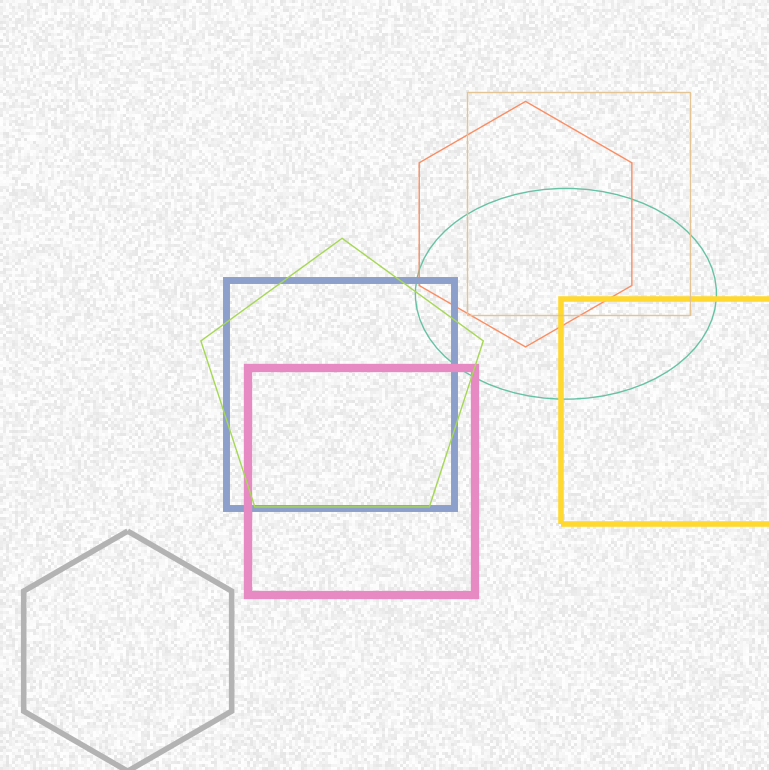[{"shape": "oval", "thickness": 0.5, "radius": 0.98, "center": [0.735, 0.618]}, {"shape": "hexagon", "thickness": 0.5, "radius": 0.8, "center": [0.683, 0.709]}, {"shape": "square", "thickness": 2.5, "radius": 0.74, "center": [0.442, 0.488]}, {"shape": "square", "thickness": 3, "radius": 0.74, "center": [0.47, 0.374]}, {"shape": "pentagon", "thickness": 0.5, "radius": 0.96, "center": [0.444, 0.498]}, {"shape": "square", "thickness": 2, "radius": 0.73, "center": [0.875, 0.466]}, {"shape": "square", "thickness": 0.5, "radius": 0.72, "center": [0.751, 0.736]}, {"shape": "hexagon", "thickness": 2, "radius": 0.78, "center": [0.166, 0.154]}]